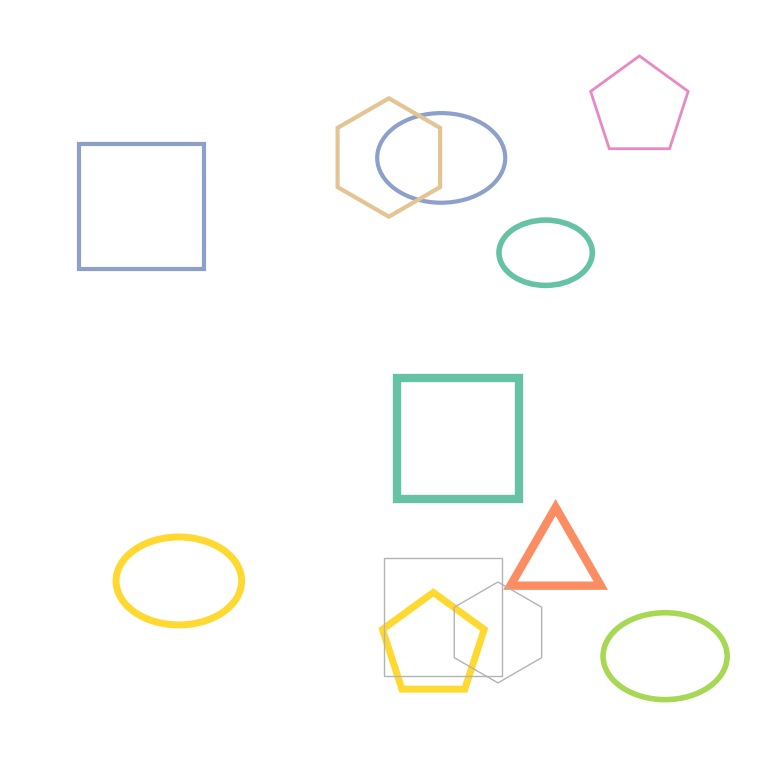[{"shape": "oval", "thickness": 2, "radius": 0.3, "center": [0.709, 0.672]}, {"shape": "square", "thickness": 3, "radius": 0.39, "center": [0.595, 0.431]}, {"shape": "triangle", "thickness": 3, "radius": 0.34, "center": [0.722, 0.273]}, {"shape": "square", "thickness": 1.5, "radius": 0.41, "center": [0.183, 0.731]}, {"shape": "oval", "thickness": 1.5, "radius": 0.42, "center": [0.573, 0.795]}, {"shape": "pentagon", "thickness": 1, "radius": 0.33, "center": [0.83, 0.861]}, {"shape": "oval", "thickness": 2, "radius": 0.4, "center": [0.864, 0.148]}, {"shape": "oval", "thickness": 2.5, "radius": 0.41, "center": [0.232, 0.246]}, {"shape": "pentagon", "thickness": 2.5, "radius": 0.35, "center": [0.563, 0.161]}, {"shape": "hexagon", "thickness": 1.5, "radius": 0.38, "center": [0.505, 0.795]}, {"shape": "hexagon", "thickness": 0.5, "radius": 0.33, "center": [0.647, 0.179]}, {"shape": "square", "thickness": 0.5, "radius": 0.38, "center": [0.576, 0.199]}]